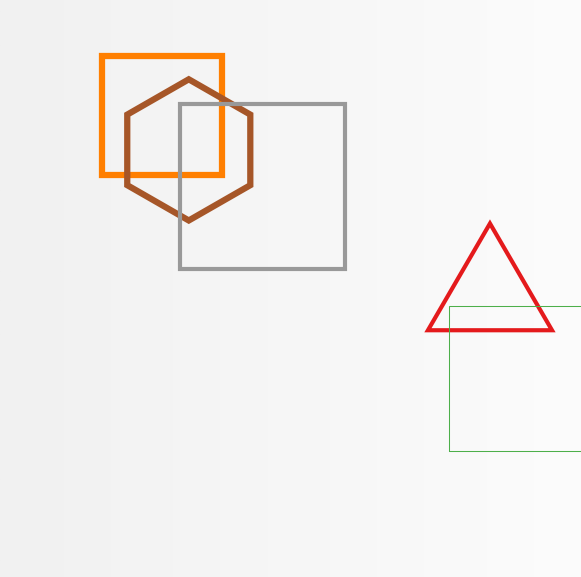[{"shape": "triangle", "thickness": 2, "radius": 0.62, "center": [0.843, 0.489]}, {"shape": "square", "thickness": 0.5, "radius": 0.62, "center": [0.897, 0.344]}, {"shape": "square", "thickness": 3, "radius": 0.52, "center": [0.279, 0.799]}, {"shape": "hexagon", "thickness": 3, "radius": 0.61, "center": [0.325, 0.74]}, {"shape": "square", "thickness": 2, "radius": 0.71, "center": [0.451, 0.676]}]